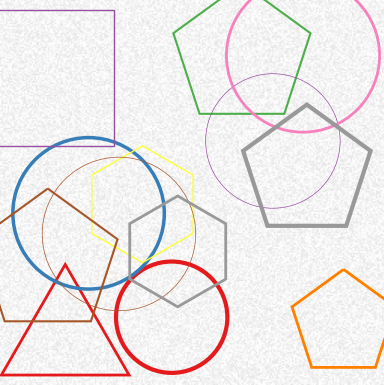[{"shape": "circle", "thickness": 3, "radius": 0.72, "center": [0.446, 0.176]}, {"shape": "triangle", "thickness": 2, "radius": 0.96, "center": [0.169, 0.122]}, {"shape": "circle", "thickness": 2.5, "radius": 0.98, "center": [0.23, 0.446]}, {"shape": "pentagon", "thickness": 1.5, "radius": 0.94, "center": [0.628, 0.856]}, {"shape": "circle", "thickness": 0.5, "radius": 0.87, "center": [0.709, 0.634]}, {"shape": "square", "thickness": 1, "radius": 0.89, "center": [0.118, 0.798]}, {"shape": "pentagon", "thickness": 2, "radius": 0.7, "center": [0.892, 0.16]}, {"shape": "hexagon", "thickness": 1, "radius": 0.76, "center": [0.37, 0.469]}, {"shape": "pentagon", "thickness": 1.5, "radius": 0.95, "center": [0.124, 0.32]}, {"shape": "circle", "thickness": 0.5, "radius": 1.0, "center": [0.309, 0.392]}, {"shape": "circle", "thickness": 2, "radius": 0.99, "center": [0.787, 0.856]}, {"shape": "pentagon", "thickness": 3, "radius": 0.87, "center": [0.797, 0.554]}, {"shape": "hexagon", "thickness": 2, "radius": 0.72, "center": [0.462, 0.347]}]